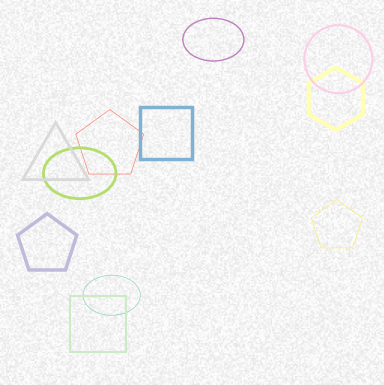[{"shape": "oval", "thickness": 0.5, "radius": 0.37, "center": [0.29, 0.233]}, {"shape": "hexagon", "thickness": 3, "radius": 0.41, "center": [0.872, 0.744]}, {"shape": "pentagon", "thickness": 2.5, "radius": 0.4, "center": [0.123, 0.364]}, {"shape": "pentagon", "thickness": 0.5, "radius": 0.46, "center": [0.285, 0.623]}, {"shape": "square", "thickness": 2.5, "radius": 0.34, "center": [0.431, 0.654]}, {"shape": "oval", "thickness": 2, "radius": 0.47, "center": [0.207, 0.55]}, {"shape": "circle", "thickness": 1.5, "radius": 0.44, "center": [0.879, 0.846]}, {"shape": "triangle", "thickness": 2, "radius": 0.49, "center": [0.145, 0.583]}, {"shape": "oval", "thickness": 1, "radius": 0.4, "center": [0.554, 0.897]}, {"shape": "square", "thickness": 1.5, "radius": 0.37, "center": [0.254, 0.158]}, {"shape": "pentagon", "thickness": 0.5, "radius": 0.35, "center": [0.875, 0.413]}]